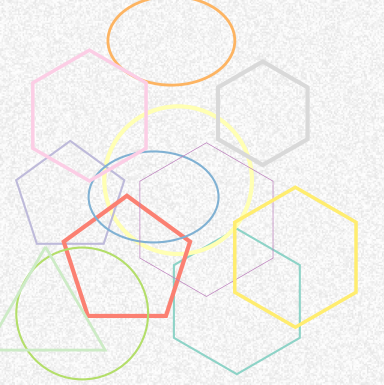[{"shape": "hexagon", "thickness": 1.5, "radius": 0.94, "center": [0.615, 0.217]}, {"shape": "circle", "thickness": 3, "radius": 0.96, "center": [0.463, 0.532]}, {"shape": "pentagon", "thickness": 1.5, "radius": 0.74, "center": [0.182, 0.486]}, {"shape": "pentagon", "thickness": 3, "radius": 0.86, "center": [0.33, 0.319]}, {"shape": "oval", "thickness": 1.5, "radius": 0.84, "center": [0.399, 0.488]}, {"shape": "oval", "thickness": 2, "radius": 0.82, "center": [0.445, 0.894]}, {"shape": "circle", "thickness": 1.5, "radius": 0.86, "center": [0.214, 0.186]}, {"shape": "hexagon", "thickness": 2.5, "radius": 0.85, "center": [0.232, 0.7]}, {"shape": "hexagon", "thickness": 3, "radius": 0.67, "center": [0.683, 0.706]}, {"shape": "hexagon", "thickness": 0.5, "radius": 1.0, "center": [0.536, 0.43]}, {"shape": "triangle", "thickness": 2, "radius": 0.89, "center": [0.118, 0.18]}, {"shape": "hexagon", "thickness": 2.5, "radius": 0.91, "center": [0.767, 0.332]}]